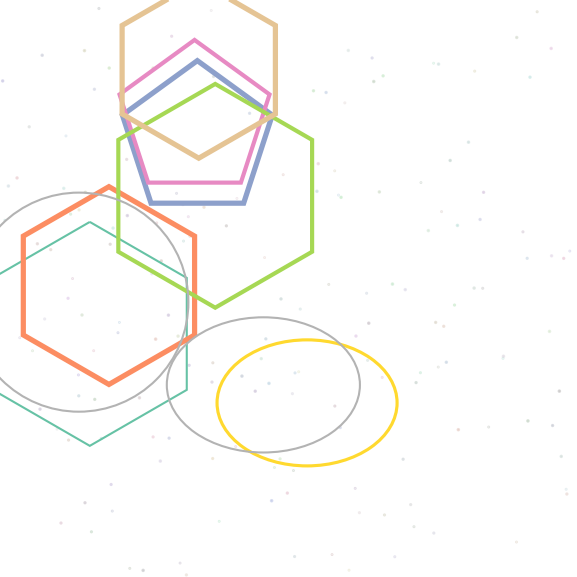[{"shape": "hexagon", "thickness": 1, "radius": 0.97, "center": [0.156, 0.421]}, {"shape": "hexagon", "thickness": 2.5, "radius": 0.86, "center": [0.189, 0.505]}, {"shape": "pentagon", "thickness": 2.5, "radius": 0.68, "center": [0.342, 0.758]}, {"shape": "pentagon", "thickness": 2, "radius": 0.68, "center": [0.337, 0.793]}, {"shape": "hexagon", "thickness": 2, "radius": 0.97, "center": [0.373, 0.66]}, {"shape": "oval", "thickness": 1.5, "radius": 0.78, "center": [0.532, 0.302]}, {"shape": "hexagon", "thickness": 2.5, "radius": 0.77, "center": [0.344, 0.878]}, {"shape": "oval", "thickness": 1, "radius": 0.84, "center": [0.456, 0.333]}, {"shape": "circle", "thickness": 1, "radius": 0.95, "center": [0.137, 0.476]}]